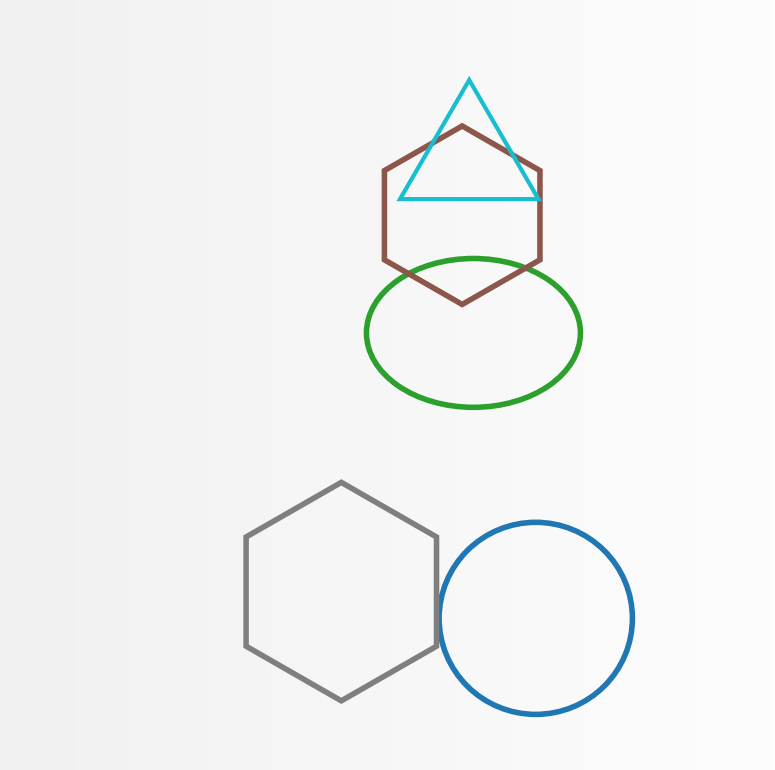[{"shape": "circle", "thickness": 2, "radius": 0.62, "center": [0.691, 0.197]}, {"shape": "oval", "thickness": 2, "radius": 0.69, "center": [0.611, 0.568]}, {"shape": "hexagon", "thickness": 2, "radius": 0.58, "center": [0.596, 0.721]}, {"shape": "hexagon", "thickness": 2, "radius": 0.71, "center": [0.44, 0.232]}, {"shape": "triangle", "thickness": 1.5, "radius": 0.52, "center": [0.605, 0.793]}]